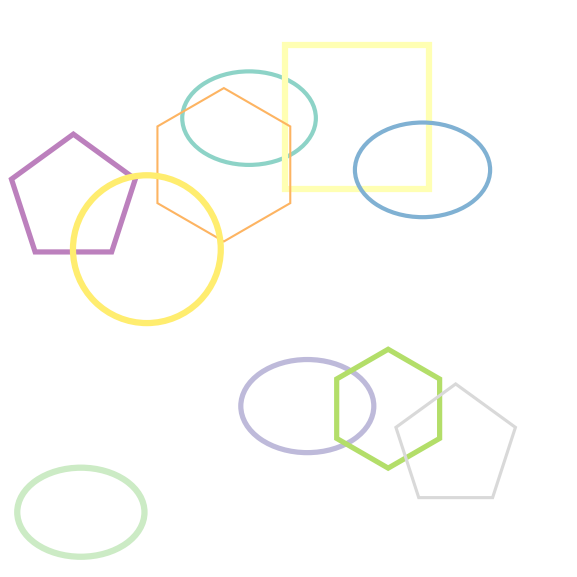[{"shape": "oval", "thickness": 2, "radius": 0.58, "center": [0.431, 0.795]}, {"shape": "square", "thickness": 3, "radius": 0.62, "center": [0.619, 0.796]}, {"shape": "oval", "thickness": 2.5, "radius": 0.58, "center": [0.532, 0.296]}, {"shape": "oval", "thickness": 2, "radius": 0.59, "center": [0.732, 0.705]}, {"shape": "hexagon", "thickness": 1, "radius": 0.66, "center": [0.388, 0.714]}, {"shape": "hexagon", "thickness": 2.5, "radius": 0.51, "center": [0.672, 0.291]}, {"shape": "pentagon", "thickness": 1.5, "radius": 0.54, "center": [0.789, 0.225]}, {"shape": "pentagon", "thickness": 2.5, "radius": 0.56, "center": [0.127, 0.654]}, {"shape": "oval", "thickness": 3, "radius": 0.55, "center": [0.14, 0.112]}, {"shape": "circle", "thickness": 3, "radius": 0.64, "center": [0.254, 0.568]}]